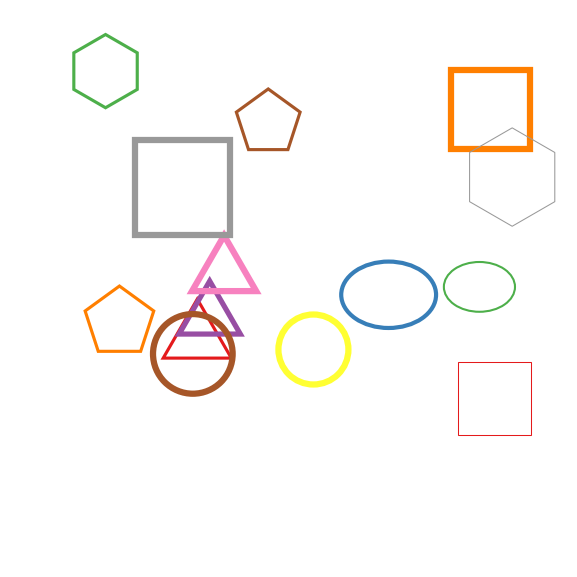[{"shape": "triangle", "thickness": 1.5, "radius": 0.34, "center": [0.342, 0.413]}, {"shape": "square", "thickness": 0.5, "radius": 0.32, "center": [0.857, 0.309]}, {"shape": "oval", "thickness": 2, "radius": 0.41, "center": [0.673, 0.489]}, {"shape": "hexagon", "thickness": 1.5, "radius": 0.32, "center": [0.183, 0.876]}, {"shape": "oval", "thickness": 1, "radius": 0.31, "center": [0.83, 0.502]}, {"shape": "triangle", "thickness": 2.5, "radius": 0.31, "center": [0.363, 0.451]}, {"shape": "square", "thickness": 3, "radius": 0.34, "center": [0.85, 0.81]}, {"shape": "pentagon", "thickness": 1.5, "radius": 0.31, "center": [0.207, 0.441]}, {"shape": "circle", "thickness": 3, "radius": 0.3, "center": [0.543, 0.394]}, {"shape": "circle", "thickness": 3, "radius": 0.34, "center": [0.334, 0.386]}, {"shape": "pentagon", "thickness": 1.5, "radius": 0.29, "center": [0.464, 0.787]}, {"shape": "triangle", "thickness": 3, "radius": 0.32, "center": [0.388, 0.527]}, {"shape": "square", "thickness": 3, "radius": 0.41, "center": [0.315, 0.675]}, {"shape": "hexagon", "thickness": 0.5, "radius": 0.43, "center": [0.887, 0.693]}]